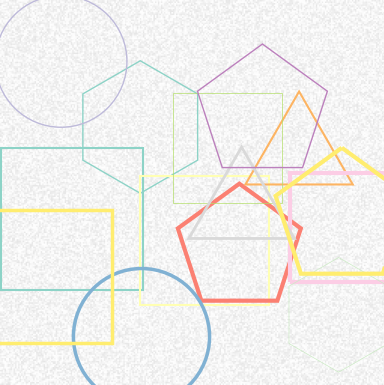[{"shape": "square", "thickness": 1.5, "radius": 0.92, "center": [0.187, 0.432]}, {"shape": "hexagon", "thickness": 1, "radius": 0.86, "center": [0.364, 0.67]}, {"shape": "square", "thickness": 1.5, "radius": 0.84, "center": [0.532, 0.374]}, {"shape": "circle", "thickness": 1, "radius": 0.85, "center": [0.159, 0.84]}, {"shape": "pentagon", "thickness": 3, "radius": 0.84, "center": [0.622, 0.355]}, {"shape": "circle", "thickness": 2.5, "radius": 0.88, "center": [0.368, 0.126]}, {"shape": "triangle", "thickness": 1.5, "radius": 0.8, "center": [0.777, 0.601]}, {"shape": "square", "thickness": 0.5, "radius": 0.71, "center": [0.591, 0.615]}, {"shape": "square", "thickness": 3, "radius": 0.71, "center": [0.894, 0.409]}, {"shape": "triangle", "thickness": 2, "radius": 0.79, "center": [0.628, 0.46]}, {"shape": "pentagon", "thickness": 1, "radius": 0.89, "center": [0.682, 0.708]}, {"shape": "hexagon", "thickness": 0.5, "radius": 0.74, "center": [0.88, 0.182]}, {"shape": "pentagon", "thickness": 3, "radius": 0.9, "center": [0.888, 0.435]}, {"shape": "square", "thickness": 2.5, "radius": 0.86, "center": [0.118, 0.282]}]